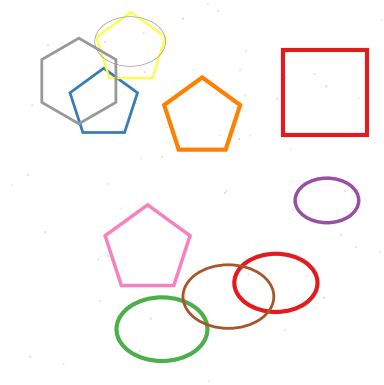[{"shape": "oval", "thickness": 3, "radius": 0.54, "center": [0.717, 0.265]}, {"shape": "square", "thickness": 3, "radius": 0.55, "center": [0.843, 0.76]}, {"shape": "pentagon", "thickness": 2, "radius": 0.46, "center": [0.269, 0.73]}, {"shape": "oval", "thickness": 3, "radius": 0.59, "center": [0.421, 0.145]}, {"shape": "oval", "thickness": 2.5, "radius": 0.41, "center": [0.849, 0.479]}, {"shape": "pentagon", "thickness": 3, "radius": 0.52, "center": [0.525, 0.695]}, {"shape": "pentagon", "thickness": 1.5, "radius": 0.47, "center": [0.34, 0.874]}, {"shape": "oval", "thickness": 2, "radius": 0.59, "center": [0.593, 0.23]}, {"shape": "pentagon", "thickness": 2.5, "radius": 0.58, "center": [0.383, 0.352]}, {"shape": "oval", "thickness": 0.5, "radius": 0.46, "center": [0.338, 0.892]}, {"shape": "hexagon", "thickness": 2, "radius": 0.56, "center": [0.205, 0.79]}]